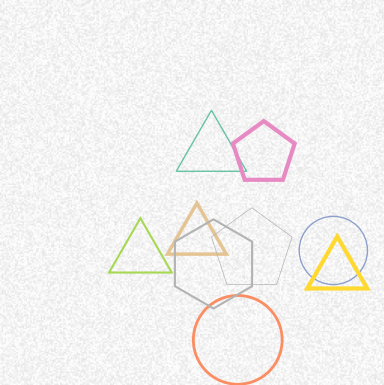[{"shape": "triangle", "thickness": 1, "radius": 0.53, "center": [0.549, 0.608]}, {"shape": "circle", "thickness": 2, "radius": 0.58, "center": [0.618, 0.117]}, {"shape": "circle", "thickness": 1, "radius": 0.44, "center": [0.866, 0.349]}, {"shape": "pentagon", "thickness": 3, "radius": 0.42, "center": [0.685, 0.601]}, {"shape": "triangle", "thickness": 1.5, "radius": 0.47, "center": [0.365, 0.339]}, {"shape": "triangle", "thickness": 3, "radius": 0.45, "center": [0.876, 0.296]}, {"shape": "triangle", "thickness": 2.5, "radius": 0.44, "center": [0.511, 0.384]}, {"shape": "pentagon", "thickness": 0.5, "radius": 0.55, "center": [0.654, 0.35]}, {"shape": "hexagon", "thickness": 1.5, "radius": 0.58, "center": [0.555, 0.315]}]